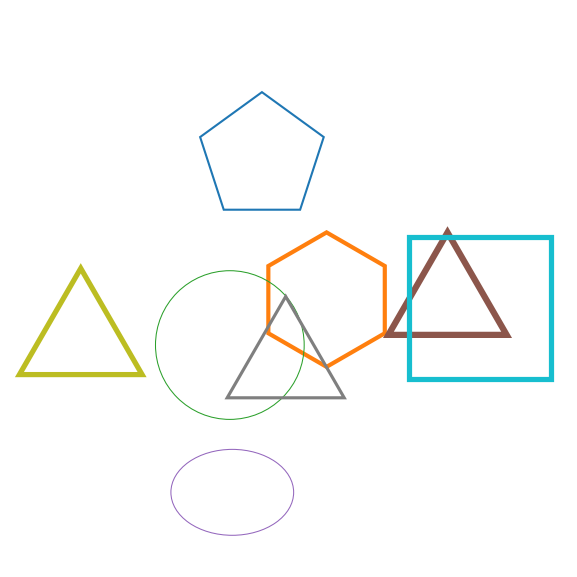[{"shape": "pentagon", "thickness": 1, "radius": 0.56, "center": [0.454, 0.727]}, {"shape": "hexagon", "thickness": 2, "radius": 0.58, "center": [0.565, 0.48]}, {"shape": "circle", "thickness": 0.5, "radius": 0.64, "center": [0.398, 0.402]}, {"shape": "oval", "thickness": 0.5, "radius": 0.53, "center": [0.402, 0.147]}, {"shape": "triangle", "thickness": 3, "radius": 0.59, "center": [0.775, 0.478]}, {"shape": "triangle", "thickness": 1.5, "radius": 0.58, "center": [0.495, 0.369]}, {"shape": "triangle", "thickness": 2.5, "radius": 0.61, "center": [0.14, 0.412]}, {"shape": "square", "thickness": 2.5, "radius": 0.61, "center": [0.831, 0.466]}]